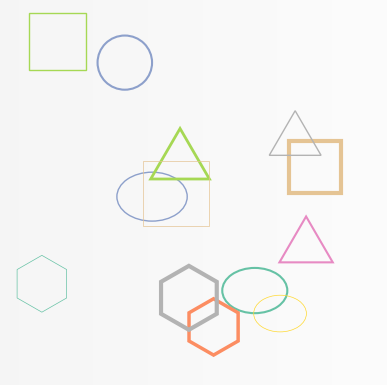[{"shape": "hexagon", "thickness": 0.5, "radius": 0.37, "center": [0.108, 0.263]}, {"shape": "oval", "thickness": 1.5, "radius": 0.42, "center": [0.658, 0.245]}, {"shape": "hexagon", "thickness": 2.5, "radius": 0.37, "center": [0.551, 0.151]}, {"shape": "oval", "thickness": 1, "radius": 0.45, "center": [0.392, 0.489]}, {"shape": "circle", "thickness": 1.5, "radius": 0.35, "center": [0.322, 0.837]}, {"shape": "triangle", "thickness": 1.5, "radius": 0.4, "center": [0.79, 0.358]}, {"shape": "triangle", "thickness": 2, "radius": 0.44, "center": [0.465, 0.579]}, {"shape": "square", "thickness": 1, "radius": 0.37, "center": [0.149, 0.893]}, {"shape": "oval", "thickness": 0.5, "radius": 0.34, "center": [0.723, 0.186]}, {"shape": "square", "thickness": 3, "radius": 0.34, "center": [0.813, 0.566]}, {"shape": "square", "thickness": 0.5, "radius": 0.42, "center": [0.455, 0.497]}, {"shape": "hexagon", "thickness": 3, "radius": 0.42, "center": [0.487, 0.226]}, {"shape": "triangle", "thickness": 1, "radius": 0.39, "center": [0.762, 0.635]}]